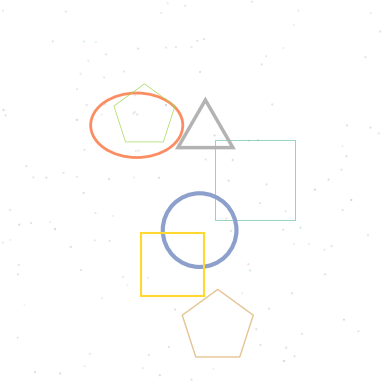[{"shape": "square", "thickness": 0.5, "radius": 0.52, "center": [0.662, 0.533]}, {"shape": "oval", "thickness": 2, "radius": 0.6, "center": [0.355, 0.675]}, {"shape": "circle", "thickness": 3, "radius": 0.48, "center": [0.518, 0.402]}, {"shape": "pentagon", "thickness": 0.5, "radius": 0.42, "center": [0.375, 0.699]}, {"shape": "square", "thickness": 1.5, "radius": 0.41, "center": [0.447, 0.312]}, {"shape": "pentagon", "thickness": 1, "radius": 0.49, "center": [0.566, 0.151]}, {"shape": "triangle", "thickness": 2.5, "radius": 0.41, "center": [0.533, 0.658]}]